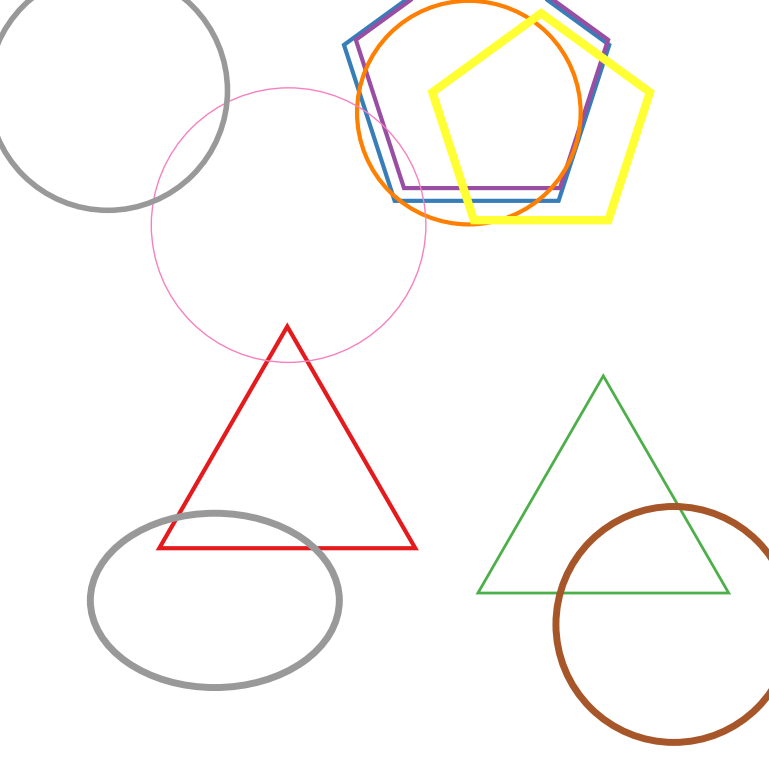[{"shape": "triangle", "thickness": 1.5, "radius": 0.96, "center": [0.373, 0.384]}, {"shape": "pentagon", "thickness": 1.5, "radius": 0.91, "center": [0.619, 0.886]}, {"shape": "triangle", "thickness": 1, "radius": 0.94, "center": [0.784, 0.324]}, {"shape": "pentagon", "thickness": 1.5, "radius": 0.86, "center": [0.626, 0.895]}, {"shape": "circle", "thickness": 1.5, "radius": 0.73, "center": [0.609, 0.854]}, {"shape": "pentagon", "thickness": 3, "radius": 0.74, "center": [0.703, 0.834]}, {"shape": "circle", "thickness": 2.5, "radius": 0.77, "center": [0.875, 0.189]}, {"shape": "circle", "thickness": 0.5, "radius": 0.89, "center": [0.375, 0.708]}, {"shape": "oval", "thickness": 2.5, "radius": 0.81, "center": [0.279, 0.22]}, {"shape": "circle", "thickness": 2, "radius": 0.78, "center": [0.14, 0.882]}]